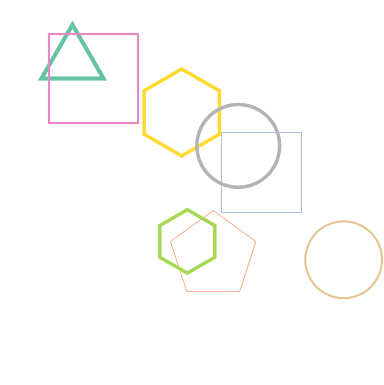[{"shape": "triangle", "thickness": 3, "radius": 0.47, "center": [0.188, 0.843]}, {"shape": "pentagon", "thickness": 0.5, "radius": 0.58, "center": [0.554, 0.337]}, {"shape": "square", "thickness": 0.5, "radius": 0.51, "center": [0.678, 0.553]}, {"shape": "square", "thickness": 1.5, "radius": 0.58, "center": [0.243, 0.797]}, {"shape": "hexagon", "thickness": 2.5, "radius": 0.41, "center": [0.487, 0.373]}, {"shape": "hexagon", "thickness": 2.5, "radius": 0.56, "center": [0.472, 0.708]}, {"shape": "circle", "thickness": 1.5, "radius": 0.5, "center": [0.893, 0.325]}, {"shape": "circle", "thickness": 2.5, "radius": 0.54, "center": [0.619, 0.621]}]